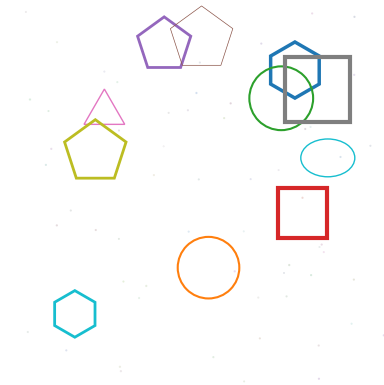[{"shape": "hexagon", "thickness": 2.5, "radius": 0.36, "center": [0.766, 0.818]}, {"shape": "circle", "thickness": 1.5, "radius": 0.4, "center": [0.542, 0.305]}, {"shape": "circle", "thickness": 1.5, "radius": 0.41, "center": [0.731, 0.745]}, {"shape": "square", "thickness": 3, "radius": 0.32, "center": [0.786, 0.447]}, {"shape": "pentagon", "thickness": 2, "radius": 0.36, "center": [0.426, 0.884]}, {"shape": "pentagon", "thickness": 0.5, "radius": 0.43, "center": [0.524, 0.899]}, {"shape": "triangle", "thickness": 1, "radius": 0.31, "center": [0.271, 0.708]}, {"shape": "square", "thickness": 3, "radius": 0.42, "center": [0.824, 0.767]}, {"shape": "pentagon", "thickness": 2, "radius": 0.42, "center": [0.248, 0.605]}, {"shape": "hexagon", "thickness": 2, "radius": 0.3, "center": [0.194, 0.185]}, {"shape": "oval", "thickness": 1, "radius": 0.35, "center": [0.851, 0.59]}]